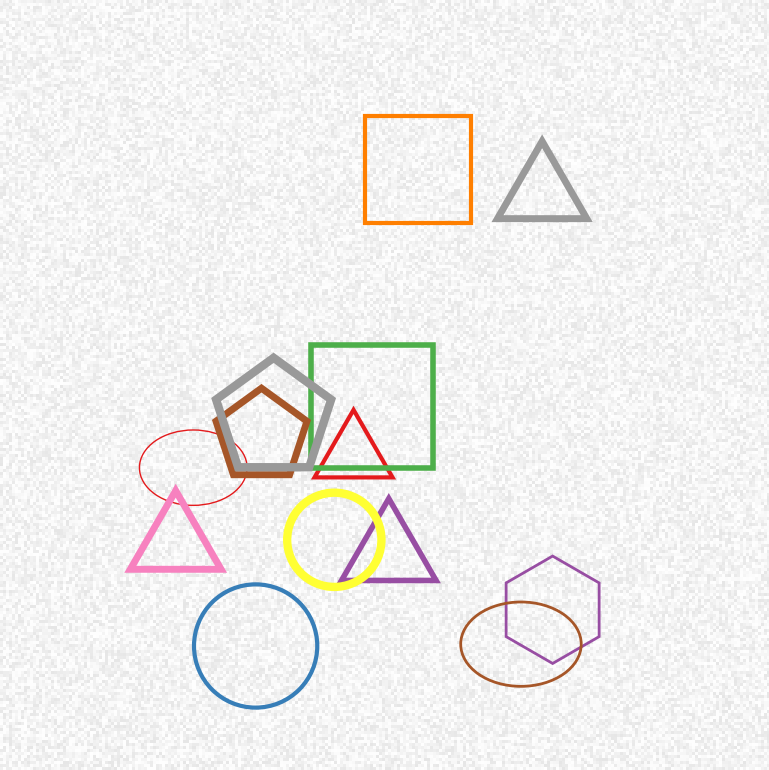[{"shape": "triangle", "thickness": 1.5, "radius": 0.29, "center": [0.459, 0.409]}, {"shape": "oval", "thickness": 0.5, "radius": 0.35, "center": [0.251, 0.393]}, {"shape": "circle", "thickness": 1.5, "radius": 0.4, "center": [0.332, 0.161]}, {"shape": "square", "thickness": 2, "radius": 0.4, "center": [0.483, 0.472]}, {"shape": "triangle", "thickness": 2, "radius": 0.35, "center": [0.505, 0.282]}, {"shape": "hexagon", "thickness": 1, "radius": 0.35, "center": [0.718, 0.208]}, {"shape": "square", "thickness": 1.5, "radius": 0.35, "center": [0.543, 0.78]}, {"shape": "circle", "thickness": 3, "radius": 0.31, "center": [0.434, 0.299]}, {"shape": "oval", "thickness": 1, "radius": 0.39, "center": [0.677, 0.163]}, {"shape": "pentagon", "thickness": 2.5, "radius": 0.31, "center": [0.34, 0.434]}, {"shape": "triangle", "thickness": 2.5, "radius": 0.34, "center": [0.228, 0.295]}, {"shape": "triangle", "thickness": 2.5, "radius": 0.33, "center": [0.704, 0.75]}, {"shape": "pentagon", "thickness": 3, "radius": 0.39, "center": [0.355, 0.457]}]